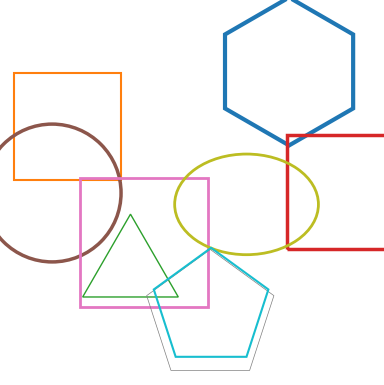[{"shape": "hexagon", "thickness": 3, "radius": 0.96, "center": [0.751, 0.814]}, {"shape": "square", "thickness": 1.5, "radius": 0.69, "center": [0.176, 0.671]}, {"shape": "triangle", "thickness": 1, "radius": 0.72, "center": [0.339, 0.3]}, {"shape": "square", "thickness": 2.5, "radius": 0.75, "center": [0.896, 0.501]}, {"shape": "circle", "thickness": 2.5, "radius": 0.89, "center": [0.135, 0.499]}, {"shape": "square", "thickness": 2, "radius": 0.83, "center": [0.374, 0.37]}, {"shape": "pentagon", "thickness": 0.5, "radius": 0.87, "center": [0.546, 0.178]}, {"shape": "oval", "thickness": 2, "radius": 0.93, "center": [0.64, 0.469]}, {"shape": "pentagon", "thickness": 1.5, "radius": 0.78, "center": [0.548, 0.2]}]